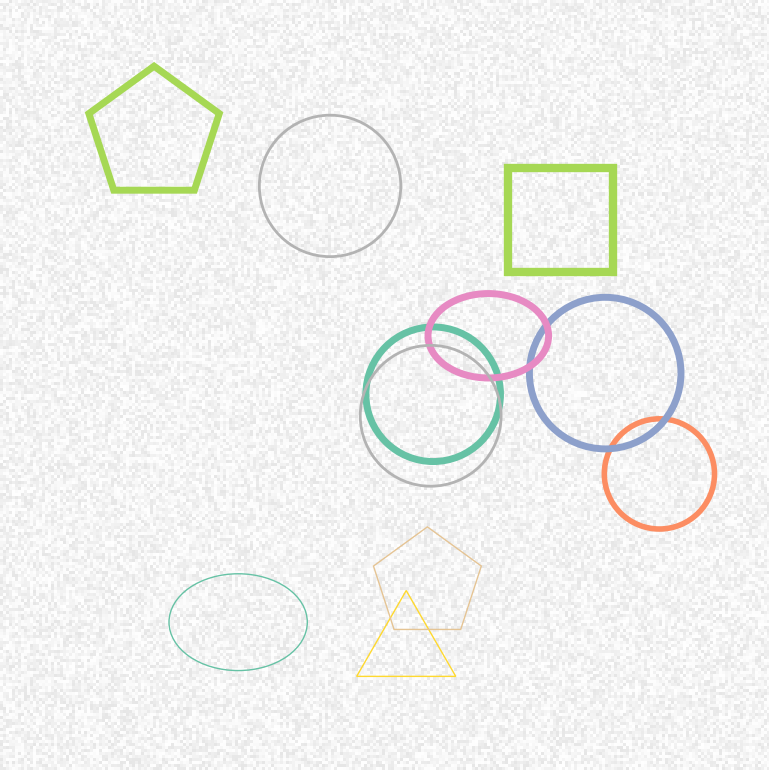[{"shape": "circle", "thickness": 2.5, "radius": 0.44, "center": [0.563, 0.488]}, {"shape": "oval", "thickness": 0.5, "radius": 0.45, "center": [0.309, 0.192]}, {"shape": "circle", "thickness": 2, "radius": 0.36, "center": [0.856, 0.385]}, {"shape": "circle", "thickness": 2.5, "radius": 0.49, "center": [0.786, 0.515]}, {"shape": "oval", "thickness": 2.5, "radius": 0.39, "center": [0.634, 0.564]}, {"shape": "pentagon", "thickness": 2.5, "radius": 0.45, "center": [0.2, 0.825]}, {"shape": "square", "thickness": 3, "radius": 0.34, "center": [0.728, 0.714]}, {"shape": "triangle", "thickness": 0.5, "radius": 0.37, "center": [0.528, 0.159]}, {"shape": "pentagon", "thickness": 0.5, "radius": 0.37, "center": [0.555, 0.242]}, {"shape": "circle", "thickness": 1, "radius": 0.46, "center": [0.429, 0.759]}, {"shape": "circle", "thickness": 1, "radius": 0.46, "center": [0.559, 0.46]}]